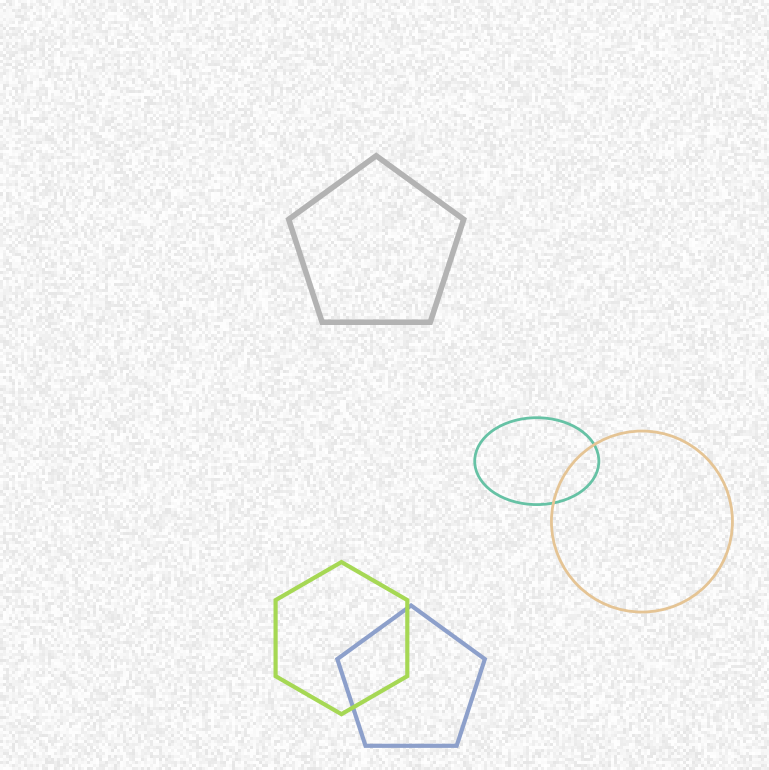[{"shape": "oval", "thickness": 1, "radius": 0.4, "center": [0.697, 0.401]}, {"shape": "pentagon", "thickness": 1.5, "radius": 0.5, "center": [0.534, 0.113]}, {"shape": "hexagon", "thickness": 1.5, "radius": 0.49, "center": [0.443, 0.171]}, {"shape": "circle", "thickness": 1, "radius": 0.59, "center": [0.834, 0.323]}, {"shape": "pentagon", "thickness": 2, "radius": 0.6, "center": [0.489, 0.678]}]